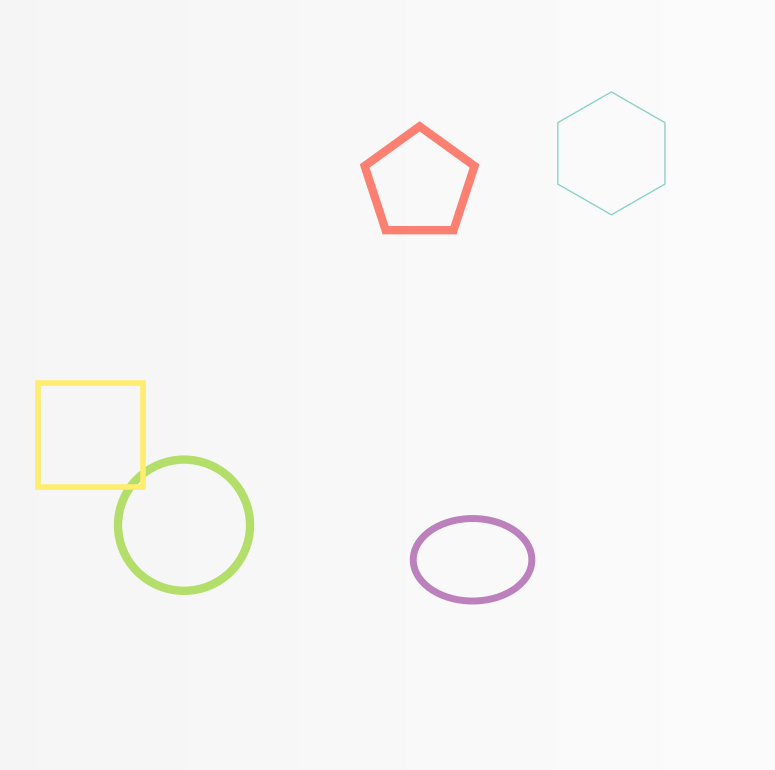[{"shape": "hexagon", "thickness": 0.5, "radius": 0.4, "center": [0.789, 0.801]}, {"shape": "pentagon", "thickness": 3, "radius": 0.37, "center": [0.541, 0.761]}, {"shape": "circle", "thickness": 3, "radius": 0.43, "center": [0.237, 0.318]}, {"shape": "oval", "thickness": 2.5, "radius": 0.38, "center": [0.61, 0.273]}, {"shape": "square", "thickness": 2, "radius": 0.34, "center": [0.116, 0.435]}]